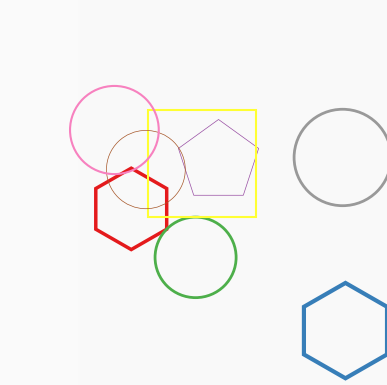[{"shape": "hexagon", "thickness": 2.5, "radius": 0.53, "center": [0.339, 0.457]}, {"shape": "hexagon", "thickness": 3, "radius": 0.62, "center": [0.892, 0.141]}, {"shape": "circle", "thickness": 2, "radius": 0.52, "center": [0.505, 0.331]}, {"shape": "pentagon", "thickness": 0.5, "radius": 0.54, "center": [0.564, 0.581]}, {"shape": "square", "thickness": 1.5, "radius": 0.7, "center": [0.521, 0.575]}, {"shape": "circle", "thickness": 0.5, "radius": 0.51, "center": [0.376, 0.56]}, {"shape": "circle", "thickness": 1.5, "radius": 0.57, "center": [0.295, 0.662]}, {"shape": "circle", "thickness": 2, "radius": 0.63, "center": [0.884, 0.591]}]